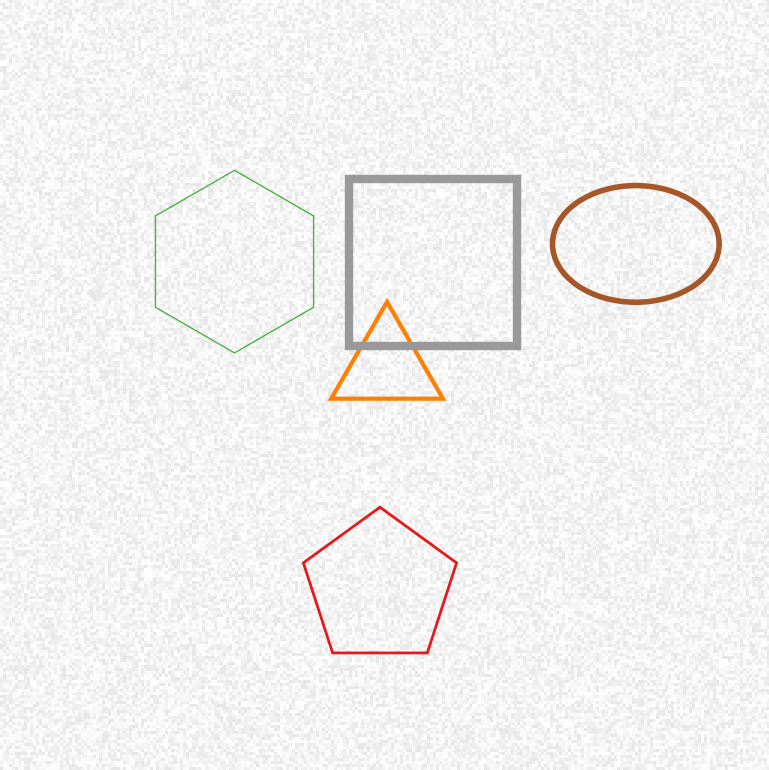[{"shape": "pentagon", "thickness": 1, "radius": 0.52, "center": [0.493, 0.237]}, {"shape": "hexagon", "thickness": 0.5, "radius": 0.59, "center": [0.305, 0.66]}, {"shape": "triangle", "thickness": 1.5, "radius": 0.42, "center": [0.503, 0.524]}, {"shape": "oval", "thickness": 2, "radius": 0.54, "center": [0.826, 0.683]}, {"shape": "square", "thickness": 3, "radius": 0.54, "center": [0.562, 0.659]}]